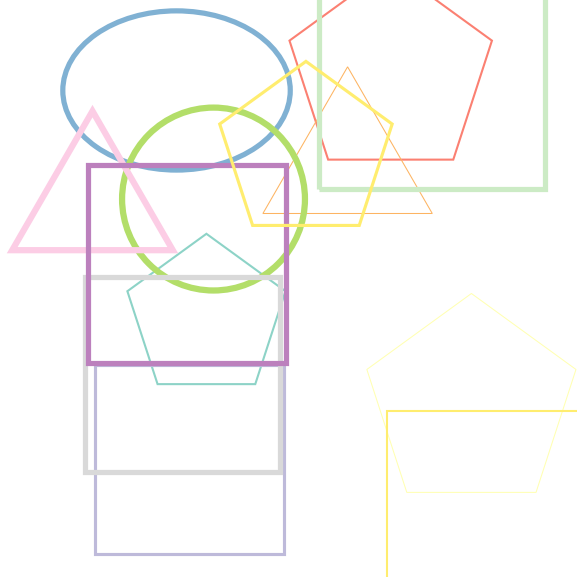[{"shape": "pentagon", "thickness": 1, "radius": 0.72, "center": [0.357, 0.45]}, {"shape": "pentagon", "thickness": 0.5, "radius": 0.95, "center": [0.816, 0.301]}, {"shape": "square", "thickness": 1.5, "radius": 0.82, "center": [0.327, 0.204]}, {"shape": "pentagon", "thickness": 1, "radius": 0.92, "center": [0.677, 0.872]}, {"shape": "oval", "thickness": 2.5, "radius": 0.98, "center": [0.306, 0.842]}, {"shape": "triangle", "thickness": 0.5, "radius": 0.85, "center": [0.602, 0.714]}, {"shape": "circle", "thickness": 3, "radius": 0.79, "center": [0.37, 0.654]}, {"shape": "triangle", "thickness": 3, "radius": 0.8, "center": [0.16, 0.646]}, {"shape": "square", "thickness": 2.5, "radius": 0.84, "center": [0.315, 0.351]}, {"shape": "square", "thickness": 2.5, "radius": 0.86, "center": [0.324, 0.541]}, {"shape": "square", "thickness": 2.5, "radius": 0.98, "center": [0.749, 0.867]}, {"shape": "pentagon", "thickness": 1.5, "radius": 0.79, "center": [0.53, 0.736]}, {"shape": "square", "thickness": 1, "radius": 0.92, "center": [0.854, 0.104]}]